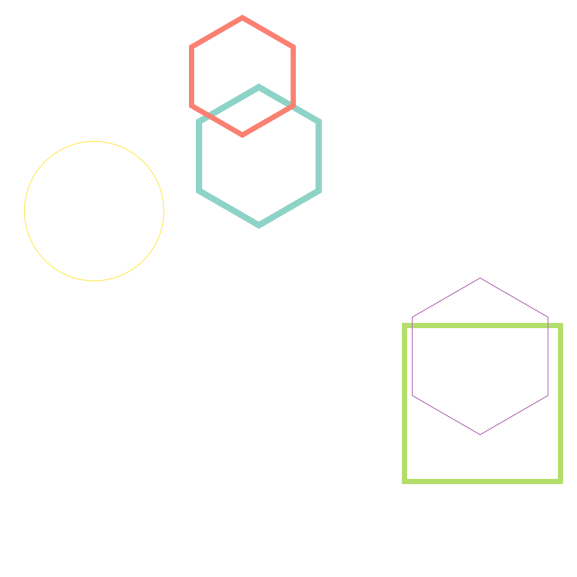[{"shape": "hexagon", "thickness": 3, "radius": 0.6, "center": [0.448, 0.729]}, {"shape": "hexagon", "thickness": 2.5, "radius": 0.51, "center": [0.42, 0.867]}, {"shape": "square", "thickness": 2.5, "radius": 0.68, "center": [0.834, 0.302]}, {"shape": "hexagon", "thickness": 0.5, "radius": 0.68, "center": [0.831, 0.382]}, {"shape": "circle", "thickness": 0.5, "radius": 0.6, "center": [0.163, 0.634]}]